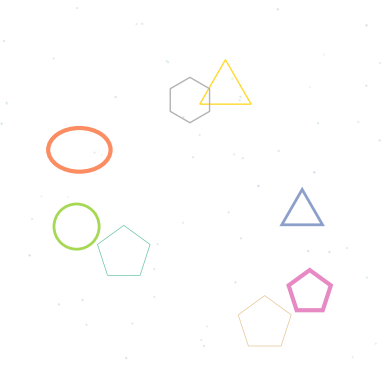[{"shape": "pentagon", "thickness": 0.5, "radius": 0.36, "center": [0.322, 0.343]}, {"shape": "oval", "thickness": 3, "radius": 0.41, "center": [0.206, 0.611]}, {"shape": "triangle", "thickness": 2, "radius": 0.31, "center": [0.785, 0.447]}, {"shape": "pentagon", "thickness": 3, "radius": 0.29, "center": [0.804, 0.241]}, {"shape": "circle", "thickness": 2, "radius": 0.29, "center": [0.199, 0.411]}, {"shape": "triangle", "thickness": 1, "radius": 0.38, "center": [0.586, 0.768]}, {"shape": "pentagon", "thickness": 0.5, "radius": 0.36, "center": [0.688, 0.16]}, {"shape": "hexagon", "thickness": 1, "radius": 0.29, "center": [0.493, 0.74]}]